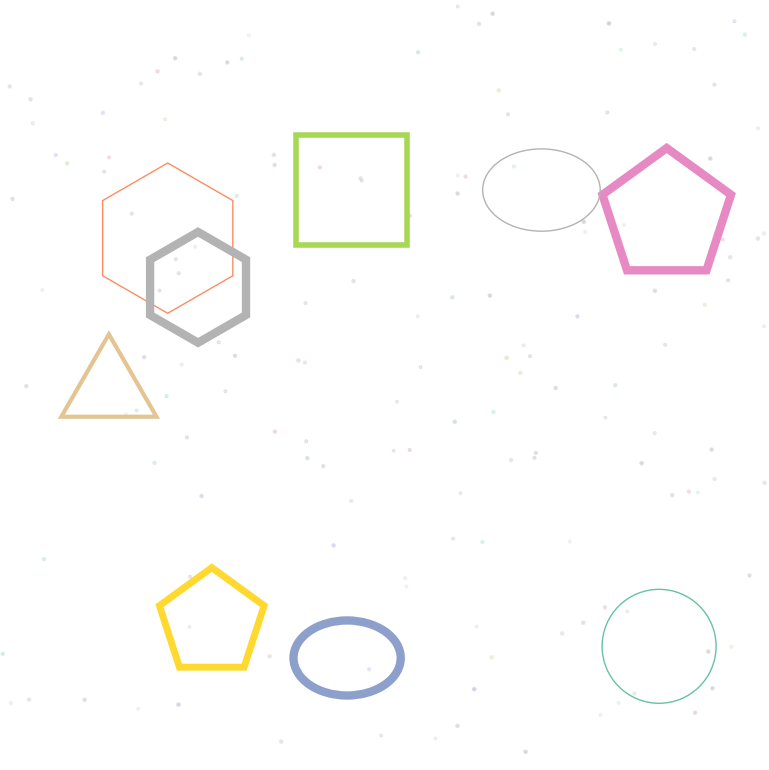[{"shape": "circle", "thickness": 0.5, "radius": 0.37, "center": [0.856, 0.161]}, {"shape": "hexagon", "thickness": 0.5, "radius": 0.49, "center": [0.218, 0.691]}, {"shape": "oval", "thickness": 3, "radius": 0.35, "center": [0.451, 0.145]}, {"shape": "pentagon", "thickness": 3, "radius": 0.44, "center": [0.866, 0.72]}, {"shape": "square", "thickness": 2, "radius": 0.36, "center": [0.456, 0.753]}, {"shape": "pentagon", "thickness": 2.5, "radius": 0.36, "center": [0.275, 0.191]}, {"shape": "triangle", "thickness": 1.5, "radius": 0.36, "center": [0.141, 0.494]}, {"shape": "oval", "thickness": 0.5, "radius": 0.38, "center": [0.703, 0.753]}, {"shape": "hexagon", "thickness": 3, "radius": 0.36, "center": [0.257, 0.627]}]